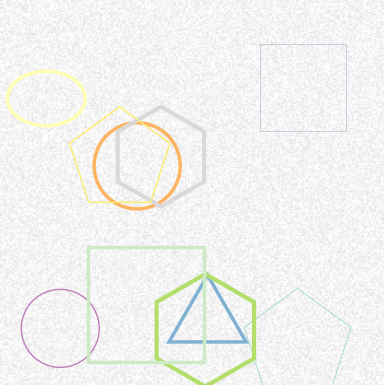[{"shape": "pentagon", "thickness": 0.5, "radius": 0.73, "center": [0.773, 0.104]}, {"shape": "oval", "thickness": 2.5, "radius": 0.5, "center": [0.12, 0.744]}, {"shape": "square", "thickness": 0.5, "radius": 0.56, "center": [0.787, 0.772]}, {"shape": "triangle", "thickness": 2.5, "radius": 0.58, "center": [0.539, 0.17]}, {"shape": "circle", "thickness": 2.5, "radius": 0.56, "center": [0.356, 0.569]}, {"shape": "hexagon", "thickness": 3, "radius": 0.73, "center": [0.533, 0.142]}, {"shape": "hexagon", "thickness": 3, "radius": 0.65, "center": [0.418, 0.593]}, {"shape": "circle", "thickness": 1, "radius": 0.51, "center": [0.157, 0.147]}, {"shape": "square", "thickness": 2.5, "radius": 0.75, "center": [0.379, 0.21]}, {"shape": "pentagon", "thickness": 1, "radius": 0.69, "center": [0.311, 0.586]}]